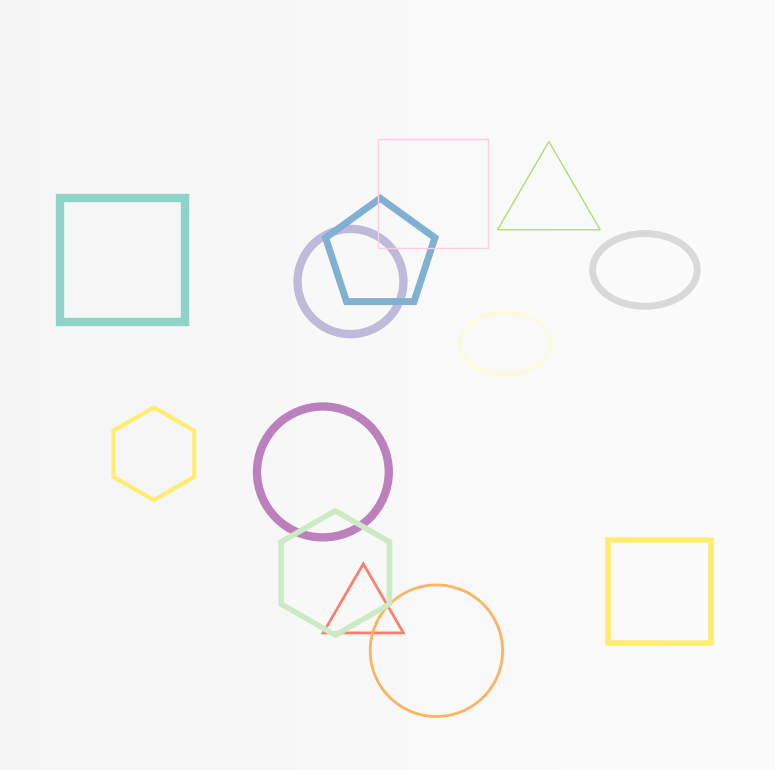[{"shape": "square", "thickness": 3, "radius": 0.4, "center": [0.158, 0.662]}, {"shape": "oval", "thickness": 0.5, "radius": 0.29, "center": [0.652, 0.554]}, {"shape": "circle", "thickness": 3, "radius": 0.34, "center": [0.452, 0.634]}, {"shape": "triangle", "thickness": 1, "radius": 0.3, "center": [0.469, 0.208]}, {"shape": "pentagon", "thickness": 2.5, "radius": 0.37, "center": [0.491, 0.668]}, {"shape": "circle", "thickness": 1, "radius": 0.43, "center": [0.563, 0.155]}, {"shape": "triangle", "thickness": 0.5, "radius": 0.38, "center": [0.708, 0.74]}, {"shape": "square", "thickness": 0.5, "radius": 0.36, "center": [0.559, 0.749]}, {"shape": "oval", "thickness": 2.5, "radius": 0.34, "center": [0.832, 0.649]}, {"shape": "circle", "thickness": 3, "radius": 0.43, "center": [0.417, 0.387]}, {"shape": "hexagon", "thickness": 2, "radius": 0.4, "center": [0.433, 0.256]}, {"shape": "square", "thickness": 2, "radius": 0.33, "center": [0.851, 0.232]}, {"shape": "hexagon", "thickness": 1.5, "radius": 0.3, "center": [0.198, 0.411]}]